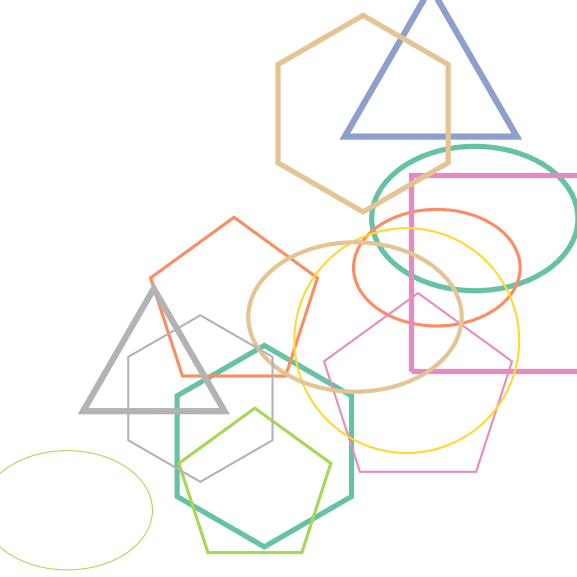[{"shape": "hexagon", "thickness": 2.5, "radius": 0.87, "center": [0.458, 0.227]}, {"shape": "oval", "thickness": 2.5, "radius": 0.89, "center": [0.822, 0.621]}, {"shape": "pentagon", "thickness": 1.5, "radius": 0.76, "center": [0.405, 0.471]}, {"shape": "oval", "thickness": 1.5, "radius": 0.72, "center": [0.756, 0.536]}, {"shape": "triangle", "thickness": 3, "radius": 0.86, "center": [0.746, 0.849]}, {"shape": "square", "thickness": 2.5, "radius": 0.85, "center": [0.882, 0.527]}, {"shape": "pentagon", "thickness": 1, "radius": 0.86, "center": [0.724, 0.321]}, {"shape": "pentagon", "thickness": 1.5, "radius": 0.69, "center": [0.441, 0.154]}, {"shape": "oval", "thickness": 0.5, "radius": 0.74, "center": [0.116, 0.116]}, {"shape": "circle", "thickness": 1, "radius": 0.97, "center": [0.704, 0.409]}, {"shape": "oval", "thickness": 2, "radius": 0.92, "center": [0.615, 0.45]}, {"shape": "hexagon", "thickness": 2.5, "radius": 0.85, "center": [0.629, 0.802]}, {"shape": "triangle", "thickness": 3, "radius": 0.71, "center": [0.266, 0.358]}, {"shape": "hexagon", "thickness": 1, "radius": 0.72, "center": [0.347, 0.309]}]